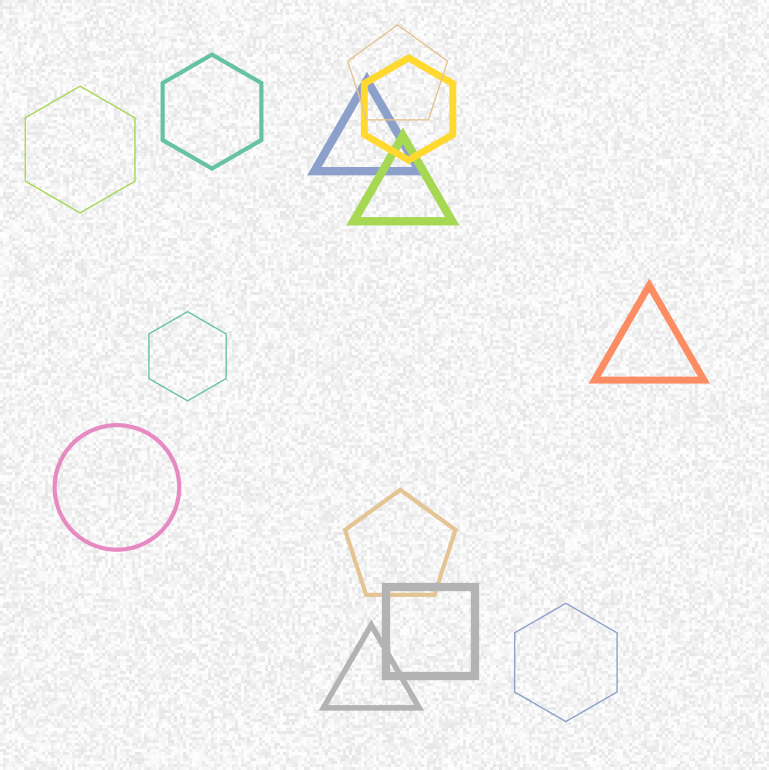[{"shape": "hexagon", "thickness": 1.5, "radius": 0.37, "center": [0.275, 0.855]}, {"shape": "hexagon", "thickness": 0.5, "radius": 0.29, "center": [0.244, 0.537]}, {"shape": "triangle", "thickness": 2.5, "radius": 0.41, "center": [0.843, 0.547]}, {"shape": "triangle", "thickness": 3, "radius": 0.39, "center": [0.477, 0.817]}, {"shape": "hexagon", "thickness": 0.5, "radius": 0.38, "center": [0.735, 0.14]}, {"shape": "circle", "thickness": 1.5, "radius": 0.4, "center": [0.152, 0.367]}, {"shape": "triangle", "thickness": 3, "radius": 0.37, "center": [0.523, 0.75]}, {"shape": "hexagon", "thickness": 0.5, "radius": 0.41, "center": [0.104, 0.806]}, {"shape": "hexagon", "thickness": 2.5, "radius": 0.33, "center": [0.531, 0.858]}, {"shape": "pentagon", "thickness": 1.5, "radius": 0.38, "center": [0.52, 0.288]}, {"shape": "pentagon", "thickness": 0.5, "radius": 0.34, "center": [0.516, 0.899]}, {"shape": "triangle", "thickness": 2, "radius": 0.36, "center": [0.482, 0.117]}, {"shape": "square", "thickness": 3, "radius": 0.29, "center": [0.559, 0.18]}]